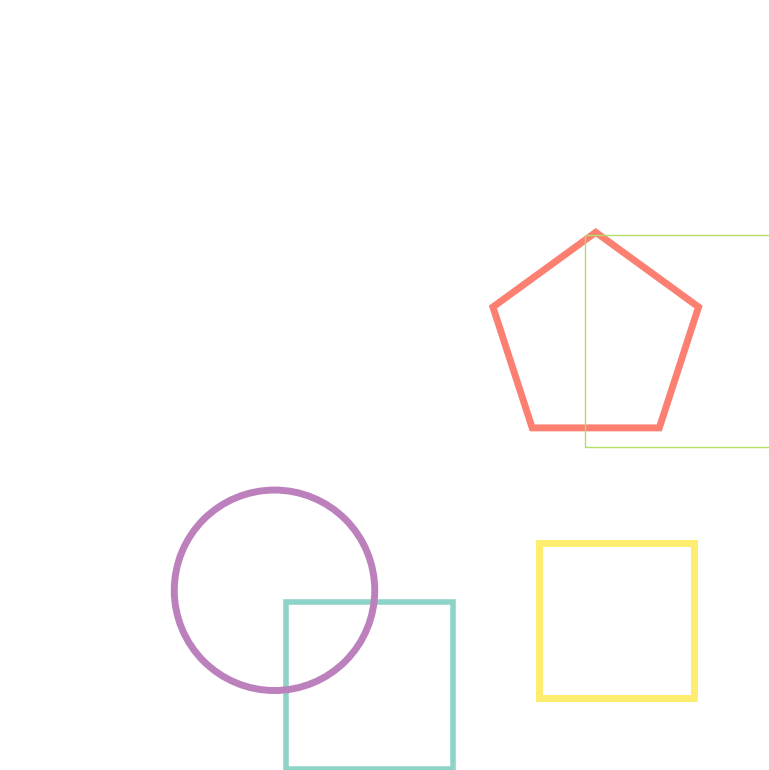[{"shape": "square", "thickness": 2, "radius": 0.54, "center": [0.48, 0.11]}, {"shape": "pentagon", "thickness": 2.5, "radius": 0.7, "center": [0.774, 0.558]}, {"shape": "square", "thickness": 0.5, "radius": 0.69, "center": [0.898, 0.557]}, {"shape": "circle", "thickness": 2.5, "radius": 0.65, "center": [0.357, 0.233]}, {"shape": "square", "thickness": 2.5, "radius": 0.5, "center": [0.8, 0.195]}]